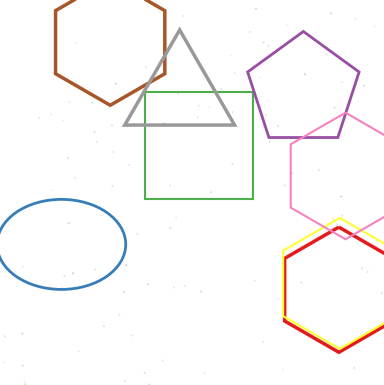[{"shape": "hexagon", "thickness": 2.5, "radius": 0.81, "center": [0.88, 0.248]}, {"shape": "oval", "thickness": 2, "radius": 0.84, "center": [0.16, 0.365]}, {"shape": "square", "thickness": 1.5, "radius": 0.7, "center": [0.517, 0.621]}, {"shape": "pentagon", "thickness": 2, "radius": 0.76, "center": [0.788, 0.766]}, {"shape": "hexagon", "thickness": 1.5, "radius": 0.85, "center": [0.883, 0.264]}, {"shape": "hexagon", "thickness": 2.5, "radius": 0.82, "center": [0.286, 0.89]}, {"shape": "hexagon", "thickness": 1.5, "radius": 0.82, "center": [0.897, 0.543]}, {"shape": "triangle", "thickness": 2.5, "radius": 0.82, "center": [0.467, 0.758]}]